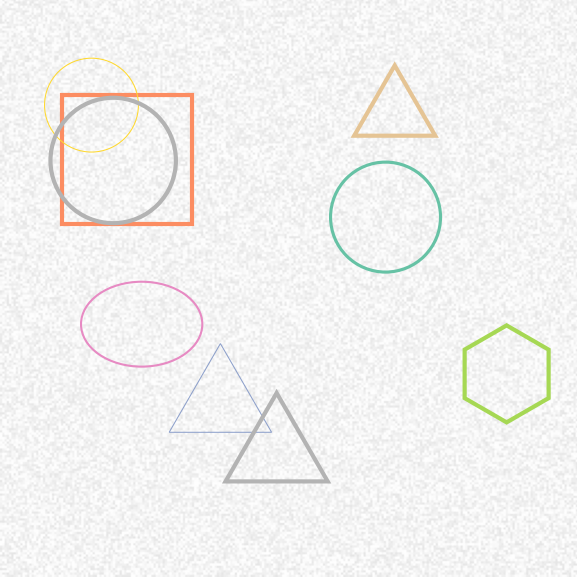[{"shape": "circle", "thickness": 1.5, "radius": 0.48, "center": [0.668, 0.623]}, {"shape": "square", "thickness": 2, "radius": 0.56, "center": [0.22, 0.723]}, {"shape": "triangle", "thickness": 0.5, "radius": 0.51, "center": [0.382, 0.302]}, {"shape": "oval", "thickness": 1, "radius": 0.53, "center": [0.245, 0.438]}, {"shape": "hexagon", "thickness": 2, "radius": 0.42, "center": [0.877, 0.352]}, {"shape": "circle", "thickness": 0.5, "radius": 0.41, "center": [0.158, 0.817]}, {"shape": "triangle", "thickness": 2, "radius": 0.41, "center": [0.683, 0.805]}, {"shape": "circle", "thickness": 2, "radius": 0.54, "center": [0.196, 0.721]}, {"shape": "triangle", "thickness": 2, "radius": 0.51, "center": [0.479, 0.217]}]